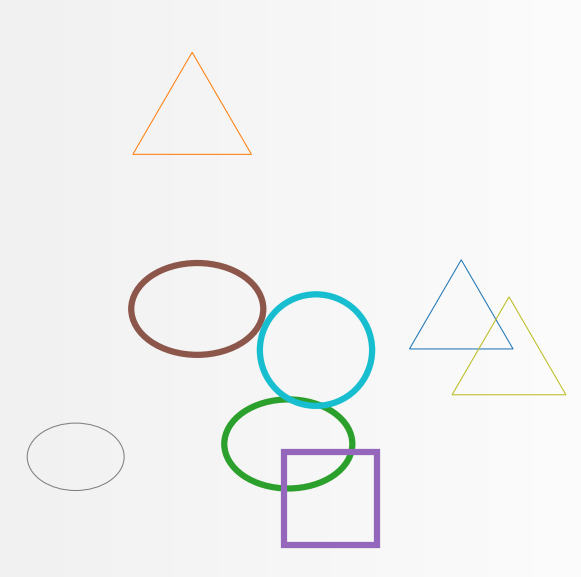[{"shape": "triangle", "thickness": 0.5, "radius": 0.51, "center": [0.794, 0.446]}, {"shape": "triangle", "thickness": 0.5, "radius": 0.59, "center": [0.331, 0.791]}, {"shape": "oval", "thickness": 3, "radius": 0.55, "center": [0.496, 0.23]}, {"shape": "square", "thickness": 3, "radius": 0.4, "center": [0.568, 0.136]}, {"shape": "oval", "thickness": 3, "radius": 0.57, "center": [0.339, 0.464]}, {"shape": "oval", "thickness": 0.5, "radius": 0.42, "center": [0.13, 0.208]}, {"shape": "triangle", "thickness": 0.5, "radius": 0.57, "center": [0.876, 0.372]}, {"shape": "circle", "thickness": 3, "radius": 0.48, "center": [0.544, 0.393]}]